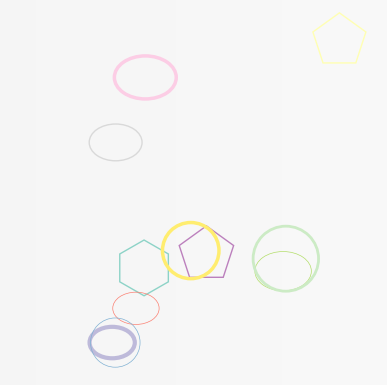[{"shape": "hexagon", "thickness": 1, "radius": 0.36, "center": [0.372, 0.304]}, {"shape": "pentagon", "thickness": 1, "radius": 0.36, "center": [0.876, 0.895]}, {"shape": "oval", "thickness": 3, "radius": 0.29, "center": [0.289, 0.11]}, {"shape": "oval", "thickness": 0.5, "radius": 0.3, "center": [0.351, 0.199]}, {"shape": "circle", "thickness": 0.5, "radius": 0.32, "center": [0.297, 0.11]}, {"shape": "oval", "thickness": 0.5, "radius": 0.36, "center": [0.731, 0.296]}, {"shape": "oval", "thickness": 2.5, "radius": 0.4, "center": [0.375, 0.799]}, {"shape": "oval", "thickness": 1, "radius": 0.34, "center": [0.298, 0.63]}, {"shape": "pentagon", "thickness": 1, "radius": 0.37, "center": [0.533, 0.339]}, {"shape": "circle", "thickness": 2, "radius": 0.42, "center": [0.738, 0.328]}, {"shape": "circle", "thickness": 2.5, "radius": 0.36, "center": [0.492, 0.349]}]